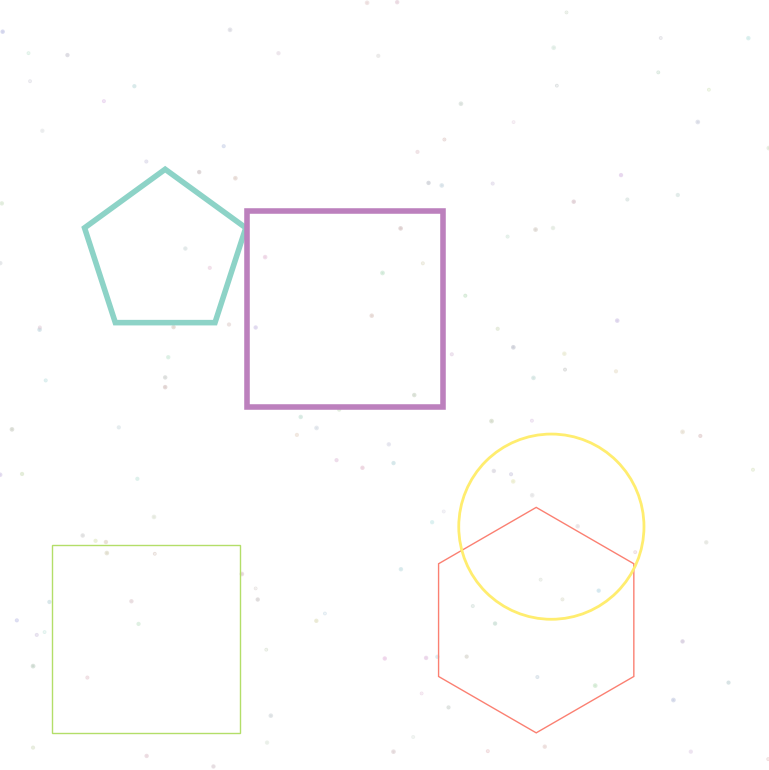[{"shape": "pentagon", "thickness": 2, "radius": 0.55, "center": [0.214, 0.67]}, {"shape": "hexagon", "thickness": 0.5, "radius": 0.73, "center": [0.696, 0.195]}, {"shape": "square", "thickness": 0.5, "radius": 0.61, "center": [0.19, 0.17]}, {"shape": "square", "thickness": 2, "radius": 0.63, "center": [0.448, 0.598]}, {"shape": "circle", "thickness": 1, "radius": 0.6, "center": [0.716, 0.316]}]